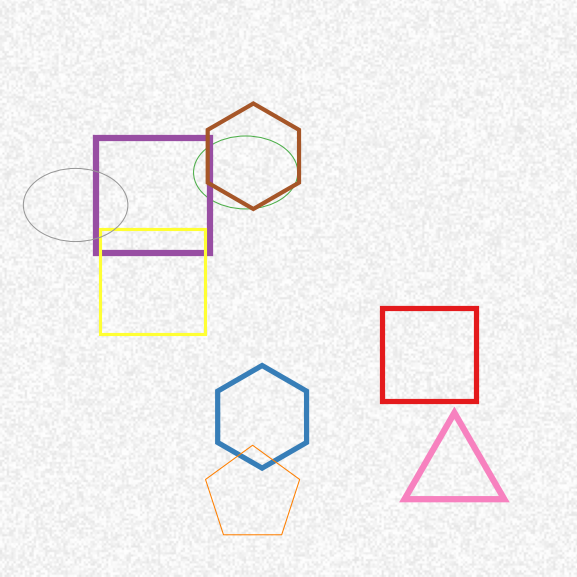[{"shape": "square", "thickness": 2.5, "radius": 0.4, "center": [0.743, 0.386]}, {"shape": "hexagon", "thickness": 2.5, "radius": 0.44, "center": [0.454, 0.277]}, {"shape": "oval", "thickness": 0.5, "radius": 0.45, "center": [0.425, 0.701]}, {"shape": "square", "thickness": 3, "radius": 0.49, "center": [0.265, 0.661]}, {"shape": "pentagon", "thickness": 0.5, "radius": 0.43, "center": [0.437, 0.142]}, {"shape": "square", "thickness": 1.5, "radius": 0.45, "center": [0.264, 0.512]}, {"shape": "hexagon", "thickness": 2, "radius": 0.46, "center": [0.439, 0.729]}, {"shape": "triangle", "thickness": 3, "radius": 0.5, "center": [0.787, 0.185]}, {"shape": "oval", "thickness": 0.5, "radius": 0.45, "center": [0.131, 0.644]}]